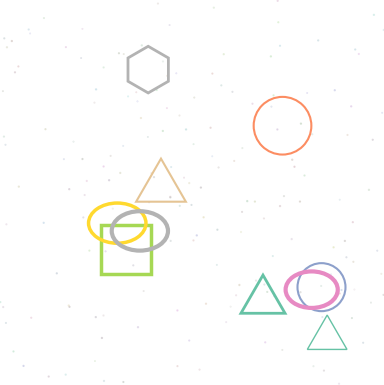[{"shape": "triangle", "thickness": 1, "radius": 0.3, "center": [0.85, 0.122]}, {"shape": "triangle", "thickness": 2, "radius": 0.33, "center": [0.683, 0.219]}, {"shape": "circle", "thickness": 1.5, "radius": 0.37, "center": [0.734, 0.673]}, {"shape": "circle", "thickness": 1.5, "radius": 0.31, "center": [0.835, 0.254]}, {"shape": "oval", "thickness": 3, "radius": 0.34, "center": [0.81, 0.248]}, {"shape": "square", "thickness": 2.5, "radius": 0.32, "center": [0.327, 0.353]}, {"shape": "oval", "thickness": 2.5, "radius": 0.37, "center": [0.305, 0.42]}, {"shape": "triangle", "thickness": 1.5, "radius": 0.37, "center": [0.418, 0.513]}, {"shape": "hexagon", "thickness": 2, "radius": 0.3, "center": [0.385, 0.819]}, {"shape": "oval", "thickness": 3, "radius": 0.37, "center": [0.363, 0.4]}]